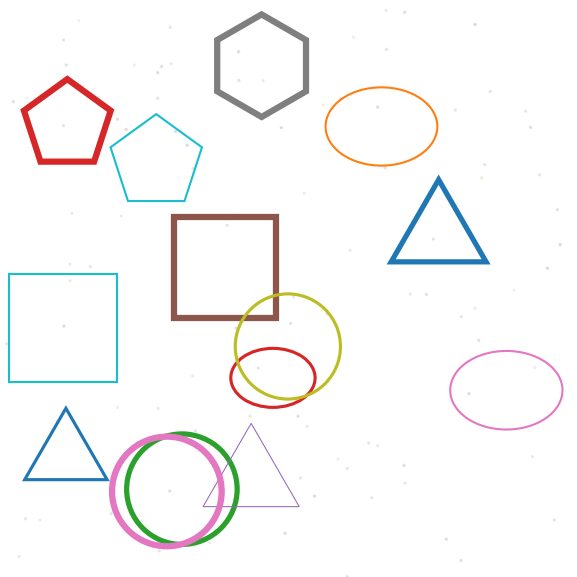[{"shape": "triangle", "thickness": 1.5, "radius": 0.41, "center": [0.114, 0.21]}, {"shape": "triangle", "thickness": 2.5, "radius": 0.47, "center": [0.76, 0.593]}, {"shape": "oval", "thickness": 1, "radius": 0.48, "center": [0.661, 0.78]}, {"shape": "circle", "thickness": 2.5, "radius": 0.48, "center": [0.315, 0.152]}, {"shape": "pentagon", "thickness": 3, "radius": 0.39, "center": [0.117, 0.783]}, {"shape": "oval", "thickness": 1.5, "radius": 0.36, "center": [0.473, 0.345]}, {"shape": "triangle", "thickness": 0.5, "radius": 0.48, "center": [0.435, 0.17]}, {"shape": "square", "thickness": 3, "radius": 0.44, "center": [0.39, 0.536]}, {"shape": "oval", "thickness": 1, "radius": 0.49, "center": [0.877, 0.323]}, {"shape": "circle", "thickness": 3, "radius": 0.47, "center": [0.289, 0.148]}, {"shape": "hexagon", "thickness": 3, "radius": 0.44, "center": [0.453, 0.885]}, {"shape": "circle", "thickness": 1.5, "radius": 0.46, "center": [0.498, 0.399]}, {"shape": "square", "thickness": 1, "radius": 0.47, "center": [0.11, 0.431]}, {"shape": "pentagon", "thickness": 1, "radius": 0.42, "center": [0.271, 0.718]}]